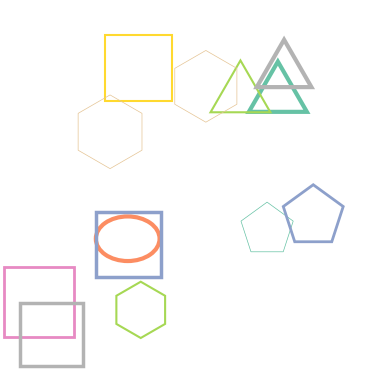[{"shape": "pentagon", "thickness": 0.5, "radius": 0.36, "center": [0.694, 0.404]}, {"shape": "triangle", "thickness": 3, "radius": 0.44, "center": [0.722, 0.753]}, {"shape": "oval", "thickness": 3, "radius": 0.41, "center": [0.332, 0.38]}, {"shape": "pentagon", "thickness": 2, "radius": 0.41, "center": [0.814, 0.438]}, {"shape": "square", "thickness": 2.5, "radius": 0.42, "center": [0.334, 0.364]}, {"shape": "square", "thickness": 2, "radius": 0.45, "center": [0.101, 0.216]}, {"shape": "triangle", "thickness": 1.5, "radius": 0.45, "center": [0.625, 0.753]}, {"shape": "hexagon", "thickness": 1.5, "radius": 0.37, "center": [0.366, 0.195]}, {"shape": "square", "thickness": 1.5, "radius": 0.43, "center": [0.36, 0.824]}, {"shape": "hexagon", "thickness": 0.5, "radius": 0.48, "center": [0.286, 0.658]}, {"shape": "hexagon", "thickness": 0.5, "radius": 0.47, "center": [0.535, 0.776]}, {"shape": "square", "thickness": 2.5, "radius": 0.41, "center": [0.134, 0.131]}, {"shape": "triangle", "thickness": 3, "radius": 0.41, "center": [0.738, 0.815]}]